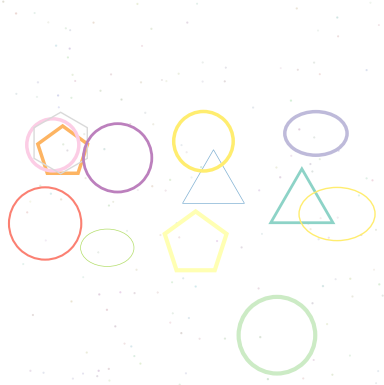[{"shape": "triangle", "thickness": 2, "radius": 0.47, "center": [0.784, 0.468]}, {"shape": "pentagon", "thickness": 3, "radius": 0.42, "center": [0.508, 0.366]}, {"shape": "oval", "thickness": 2.5, "radius": 0.4, "center": [0.821, 0.653]}, {"shape": "circle", "thickness": 1.5, "radius": 0.47, "center": [0.117, 0.42]}, {"shape": "triangle", "thickness": 0.5, "radius": 0.46, "center": [0.554, 0.518]}, {"shape": "pentagon", "thickness": 2.5, "radius": 0.34, "center": [0.163, 0.605]}, {"shape": "oval", "thickness": 0.5, "radius": 0.35, "center": [0.279, 0.356]}, {"shape": "circle", "thickness": 2.5, "radius": 0.34, "center": [0.137, 0.624]}, {"shape": "hexagon", "thickness": 1, "radius": 0.4, "center": [0.158, 0.629]}, {"shape": "circle", "thickness": 2, "radius": 0.44, "center": [0.306, 0.59]}, {"shape": "circle", "thickness": 3, "radius": 0.5, "center": [0.719, 0.129]}, {"shape": "circle", "thickness": 2.5, "radius": 0.39, "center": [0.528, 0.633]}, {"shape": "oval", "thickness": 1, "radius": 0.49, "center": [0.875, 0.444]}]